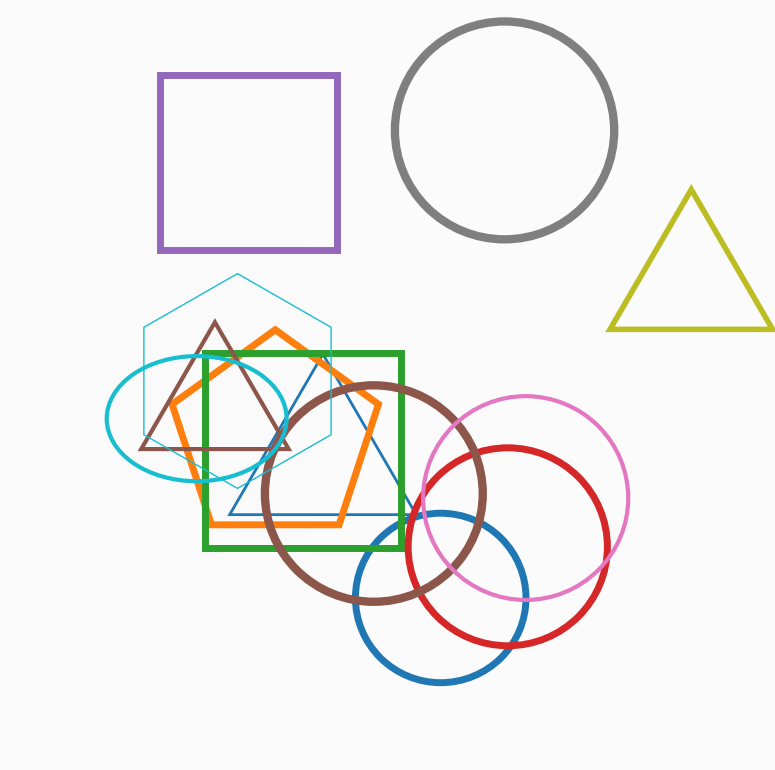[{"shape": "triangle", "thickness": 1, "radius": 0.69, "center": [0.417, 0.401]}, {"shape": "circle", "thickness": 2.5, "radius": 0.55, "center": [0.569, 0.223]}, {"shape": "pentagon", "thickness": 2.5, "radius": 0.7, "center": [0.355, 0.432]}, {"shape": "square", "thickness": 2.5, "radius": 0.63, "center": [0.391, 0.415]}, {"shape": "circle", "thickness": 2.5, "radius": 0.64, "center": [0.655, 0.29]}, {"shape": "square", "thickness": 2.5, "radius": 0.57, "center": [0.32, 0.789]}, {"shape": "circle", "thickness": 3, "radius": 0.7, "center": [0.482, 0.359]}, {"shape": "triangle", "thickness": 1.5, "radius": 0.55, "center": [0.277, 0.472]}, {"shape": "circle", "thickness": 1.5, "radius": 0.66, "center": [0.678, 0.353]}, {"shape": "circle", "thickness": 3, "radius": 0.71, "center": [0.651, 0.831]}, {"shape": "triangle", "thickness": 2, "radius": 0.61, "center": [0.892, 0.633]}, {"shape": "hexagon", "thickness": 0.5, "radius": 0.7, "center": [0.306, 0.505]}, {"shape": "oval", "thickness": 1.5, "radius": 0.58, "center": [0.254, 0.456]}]